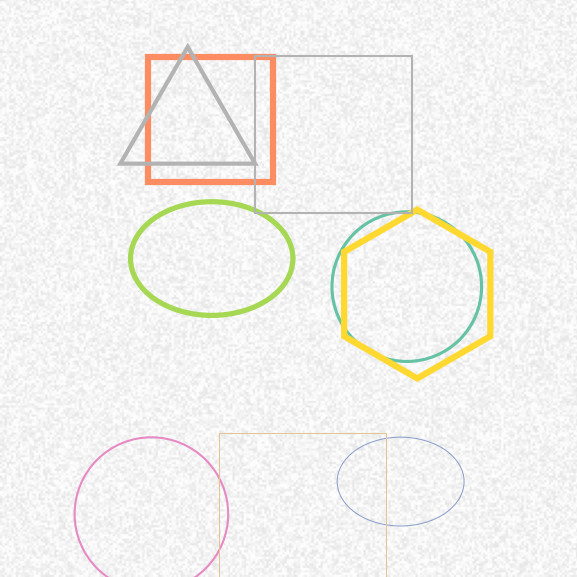[{"shape": "circle", "thickness": 1.5, "radius": 0.65, "center": [0.704, 0.503]}, {"shape": "square", "thickness": 3, "radius": 0.54, "center": [0.364, 0.792]}, {"shape": "oval", "thickness": 0.5, "radius": 0.55, "center": [0.694, 0.165]}, {"shape": "circle", "thickness": 1, "radius": 0.66, "center": [0.262, 0.109]}, {"shape": "oval", "thickness": 2.5, "radius": 0.7, "center": [0.367, 0.551]}, {"shape": "hexagon", "thickness": 3, "radius": 0.73, "center": [0.723, 0.49]}, {"shape": "square", "thickness": 0.5, "radius": 0.72, "center": [0.524, 0.105]}, {"shape": "square", "thickness": 1, "radius": 0.68, "center": [0.577, 0.766]}, {"shape": "triangle", "thickness": 2, "radius": 0.67, "center": [0.325, 0.783]}]